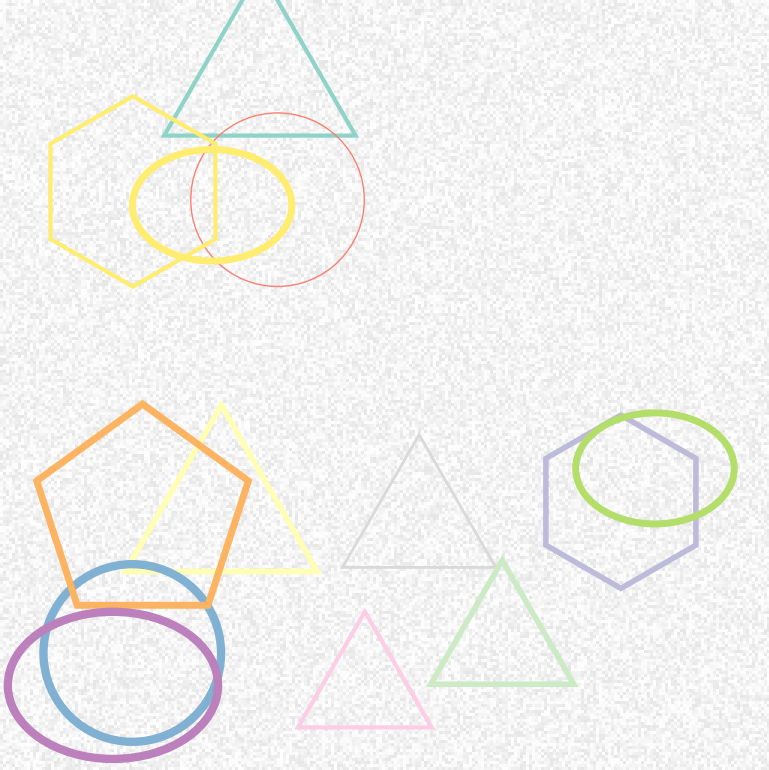[{"shape": "triangle", "thickness": 1.5, "radius": 0.72, "center": [0.337, 0.896]}, {"shape": "triangle", "thickness": 2, "radius": 0.72, "center": [0.287, 0.33]}, {"shape": "hexagon", "thickness": 2, "radius": 0.56, "center": [0.806, 0.348]}, {"shape": "circle", "thickness": 0.5, "radius": 0.56, "center": [0.36, 0.741]}, {"shape": "circle", "thickness": 3, "radius": 0.58, "center": [0.172, 0.152]}, {"shape": "pentagon", "thickness": 2.5, "radius": 0.72, "center": [0.185, 0.331]}, {"shape": "oval", "thickness": 2.5, "radius": 0.51, "center": [0.851, 0.392]}, {"shape": "triangle", "thickness": 1.5, "radius": 0.5, "center": [0.474, 0.105]}, {"shape": "triangle", "thickness": 1, "radius": 0.57, "center": [0.544, 0.321]}, {"shape": "oval", "thickness": 3, "radius": 0.68, "center": [0.147, 0.11]}, {"shape": "triangle", "thickness": 2, "radius": 0.54, "center": [0.652, 0.165]}, {"shape": "oval", "thickness": 2.5, "radius": 0.52, "center": [0.275, 0.733]}, {"shape": "hexagon", "thickness": 1.5, "radius": 0.62, "center": [0.173, 0.751]}]